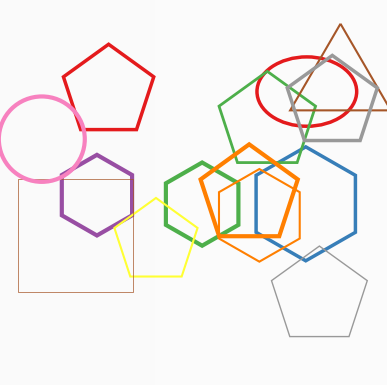[{"shape": "oval", "thickness": 2.5, "radius": 0.64, "center": [0.792, 0.762]}, {"shape": "pentagon", "thickness": 2.5, "radius": 0.61, "center": [0.28, 0.762]}, {"shape": "hexagon", "thickness": 2.5, "radius": 0.74, "center": [0.789, 0.471]}, {"shape": "hexagon", "thickness": 3, "radius": 0.54, "center": [0.522, 0.47]}, {"shape": "pentagon", "thickness": 2, "radius": 0.66, "center": [0.69, 0.684]}, {"shape": "hexagon", "thickness": 3, "radius": 0.52, "center": [0.25, 0.493]}, {"shape": "pentagon", "thickness": 3, "radius": 0.66, "center": [0.643, 0.493]}, {"shape": "hexagon", "thickness": 1.5, "radius": 0.6, "center": [0.669, 0.441]}, {"shape": "pentagon", "thickness": 1.5, "radius": 0.56, "center": [0.403, 0.373]}, {"shape": "square", "thickness": 0.5, "radius": 0.74, "center": [0.195, 0.389]}, {"shape": "triangle", "thickness": 1.5, "radius": 0.75, "center": [0.879, 0.788]}, {"shape": "circle", "thickness": 3, "radius": 0.55, "center": [0.108, 0.639]}, {"shape": "pentagon", "thickness": 1, "radius": 0.65, "center": [0.824, 0.231]}, {"shape": "pentagon", "thickness": 2.5, "radius": 0.61, "center": [0.858, 0.734]}]